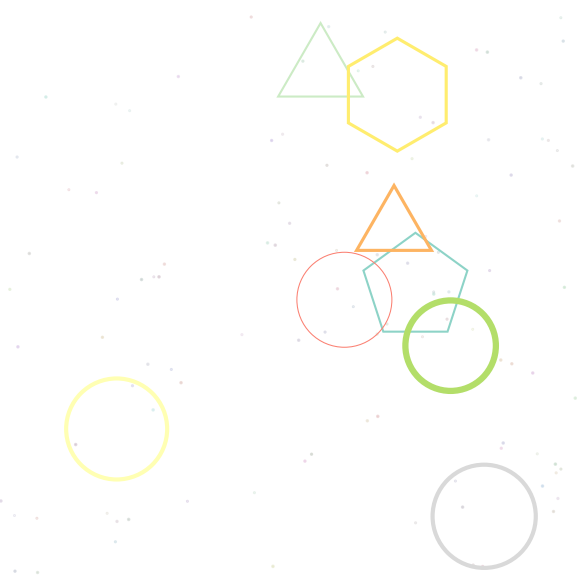[{"shape": "pentagon", "thickness": 1, "radius": 0.47, "center": [0.719, 0.501]}, {"shape": "circle", "thickness": 2, "radius": 0.44, "center": [0.202, 0.256]}, {"shape": "circle", "thickness": 0.5, "radius": 0.41, "center": [0.596, 0.48]}, {"shape": "triangle", "thickness": 1.5, "radius": 0.37, "center": [0.682, 0.603]}, {"shape": "circle", "thickness": 3, "radius": 0.39, "center": [0.78, 0.401]}, {"shape": "circle", "thickness": 2, "radius": 0.45, "center": [0.838, 0.105]}, {"shape": "triangle", "thickness": 1, "radius": 0.42, "center": [0.555, 0.874]}, {"shape": "hexagon", "thickness": 1.5, "radius": 0.49, "center": [0.688, 0.835]}]